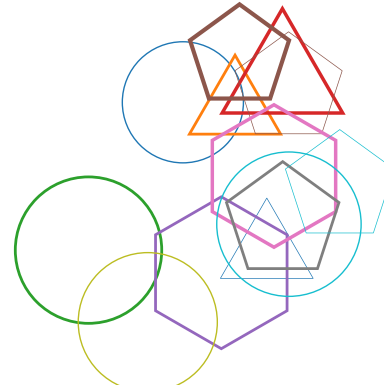[{"shape": "circle", "thickness": 1, "radius": 0.79, "center": [0.475, 0.734]}, {"shape": "triangle", "thickness": 0.5, "radius": 0.7, "center": [0.693, 0.346]}, {"shape": "triangle", "thickness": 2, "radius": 0.68, "center": [0.61, 0.72]}, {"shape": "circle", "thickness": 2, "radius": 0.95, "center": [0.23, 0.35]}, {"shape": "triangle", "thickness": 2.5, "radius": 0.9, "center": [0.734, 0.797]}, {"shape": "hexagon", "thickness": 2, "radius": 0.99, "center": [0.575, 0.292]}, {"shape": "pentagon", "thickness": 0.5, "radius": 0.73, "center": [0.75, 0.771]}, {"shape": "pentagon", "thickness": 3, "radius": 0.68, "center": [0.622, 0.853]}, {"shape": "hexagon", "thickness": 2.5, "radius": 0.92, "center": [0.712, 0.543]}, {"shape": "pentagon", "thickness": 2, "radius": 0.77, "center": [0.734, 0.427]}, {"shape": "circle", "thickness": 1, "radius": 0.9, "center": [0.384, 0.163]}, {"shape": "pentagon", "thickness": 0.5, "radius": 0.74, "center": [0.883, 0.515]}, {"shape": "circle", "thickness": 1, "radius": 0.94, "center": [0.75, 0.418]}]